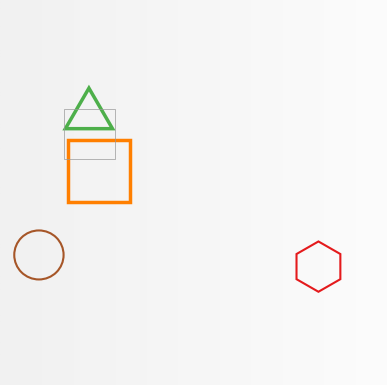[{"shape": "hexagon", "thickness": 1.5, "radius": 0.33, "center": [0.822, 0.308]}, {"shape": "triangle", "thickness": 2.5, "radius": 0.35, "center": [0.229, 0.701]}, {"shape": "square", "thickness": 2.5, "radius": 0.4, "center": [0.256, 0.557]}, {"shape": "circle", "thickness": 1.5, "radius": 0.32, "center": [0.1, 0.338]}, {"shape": "square", "thickness": 0.5, "radius": 0.33, "center": [0.231, 0.652]}]